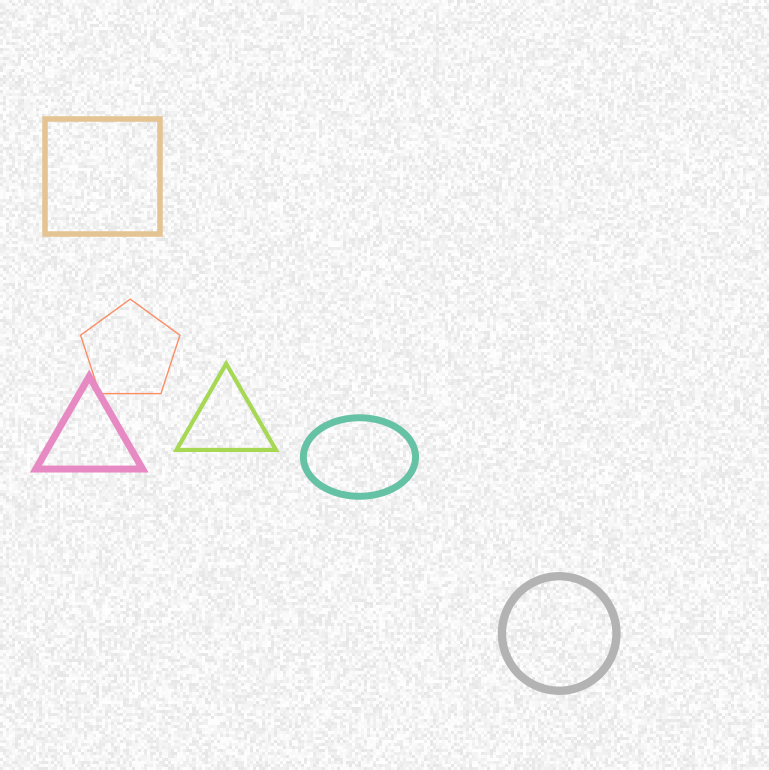[{"shape": "oval", "thickness": 2.5, "radius": 0.36, "center": [0.467, 0.406]}, {"shape": "pentagon", "thickness": 0.5, "radius": 0.34, "center": [0.169, 0.544]}, {"shape": "triangle", "thickness": 2.5, "radius": 0.4, "center": [0.116, 0.431]}, {"shape": "triangle", "thickness": 1.5, "radius": 0.37, "center": [0.294, 0.453]}, {"shape": "square", "thickness": 2, "radius": 0.37, "center": [0.133, 0.771]}, {"shape": "circle", "thickness": 3, "radius": 0.37, "center": [0.726, 0.177]}]